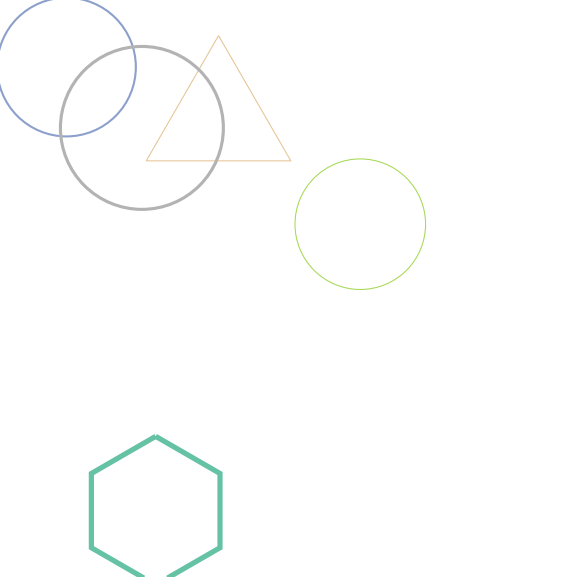[{"shape": "hexagon", "thickness": 2.5, "radius": 0.64, "center": [0.27, 0.115]}, {"shape": "circle", "thickness": 1, "radius": 0.6, "center": [0.115, 0.883]}, {"shape": "circle", "thickness": 0.5, "radius": 0.57, "center": [0.624, 0.611]}, {"shape": "triangle", "thickness": 0.5, "radius": 0.72, "center": [0.378, 0.793]}, {"shape": "circle", "thickness": 1.5, "radius": 0.71, "center": [0.246, 0.778]}]